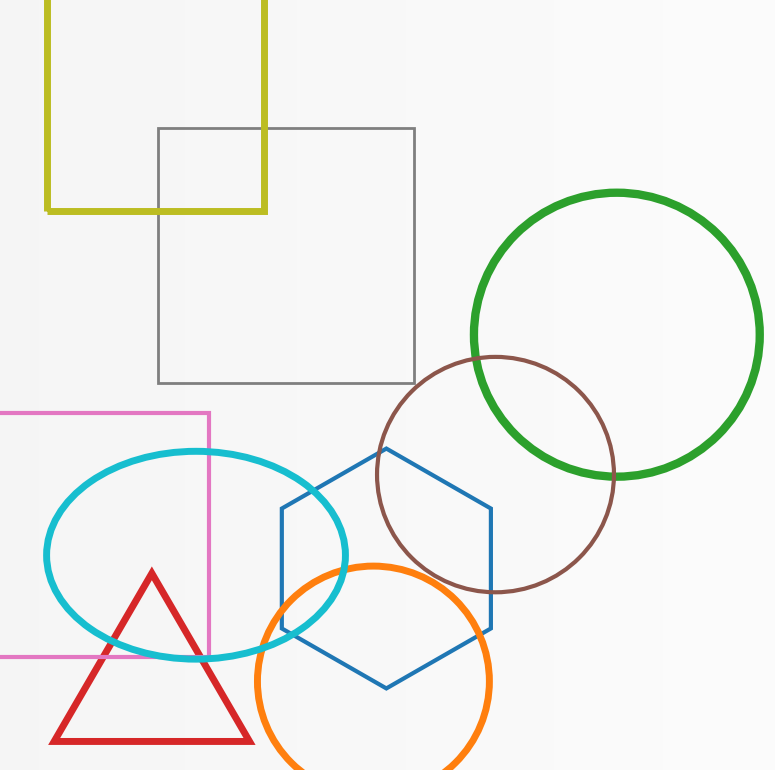[{"shape": "hexagon", "thickness": 1.5, "radius": 0.78, "center": [0.499, 0.262]}, {"shape": "circle", "thickness": 2.5, "radius": 0.75, "center": [0.482, 0.115]}, {"shape": "circle", "thickness": 3, "radius": 0.92, "center": [0.796, 0.565]}, {"shape": "triangle", "thickness": 2.5, "radius": 0.73, "center": [0.196, 0.11]}, {"shape": "circle", "thickness": 1.5, "radius": 0.76, "center": [0.639, 0.384]}, {"shape": "square", "thickness": 1.5, "radius": 0.79, "center": [0.112, 0.305]}, {"shape": "square", "thickness": 1, "radius": 0.83, "center": [0.369, 0.668]}, {"shape": "square", "thickness": 2.5, "radius": 0.7, "center": [0.201, 0.866]}, {"shape": "oval", "thickness": 2.5, "radius": 0.96, "center": [0.253, 0.279]}]